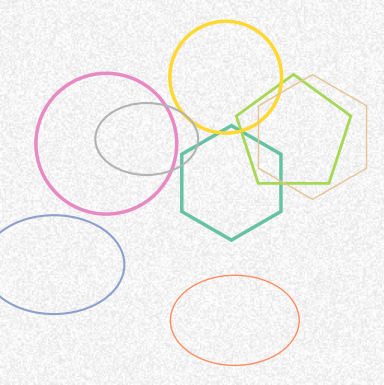[{"shape": "hexagon", "thickness": 2.5, "radius": 0.74, "center": [0.601, 0.525]}, {"shape": "oval", "thickness": 1, "radius": 0.84, "center": [0.61, 0.168]}, {"shape": "oval", "thickness": 1.5, "radius": 0.92, "center": [0.14, 0.313]}, {"shape": "circle", "thickness": 2.5, "radius": 0.91, "center": [0.276, 0.627]}, {"shape": "pentagon", "thickness": 2, "radius": 0.78, "center": [0.763, 0.65]}, {"shape": "circle", "thickness": 2.5, "radius": 0.73, "center": [0.586, 0.8]}, {"shape": "hexagon", "thickness": 1, "radius": 0.81, "center": [0.812, 0.644]}, {"shape": "oval", "thickness": 1.5, "radius": 0.67, "center": [0.381, 0.639]}]